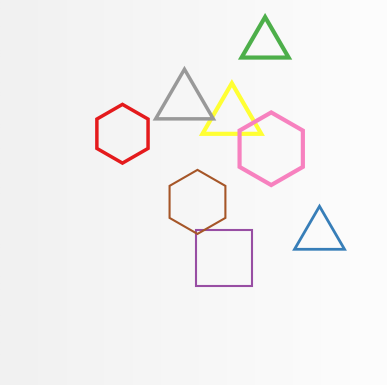[{"shape": "hexagon", "thickness": 2.5, "radius": 0.38, "center": [0.316, 0.653]}, {"shape": "triangle", "thickness": 2, "radius": 0.37, "center": [0.825, 0.39]}, {"shape": "triangle", "thickness": 3, "radius": 0.35, "center": [0.684, 0.886]}, {"shape": "square", "thickness": 1.5, "radius": 0.36, "center": [0.577, 0.33]}, {"shape": "triangle", "thickness": 3, "radius": 0.44, "center": [0.598, 0.696]}, {"shape": "hexagon", "thickness": 1.5, "radius": 0.42, "center": [0.51, 0.476]}, {"shape": "hexagon", "thickness": 3, "radius": 0.47, "center": [0.7, 0.614]}, {"shape": "triangle", "thickness": 2.5, "radius": 0.43, "center": [0.476, 0.734]}]